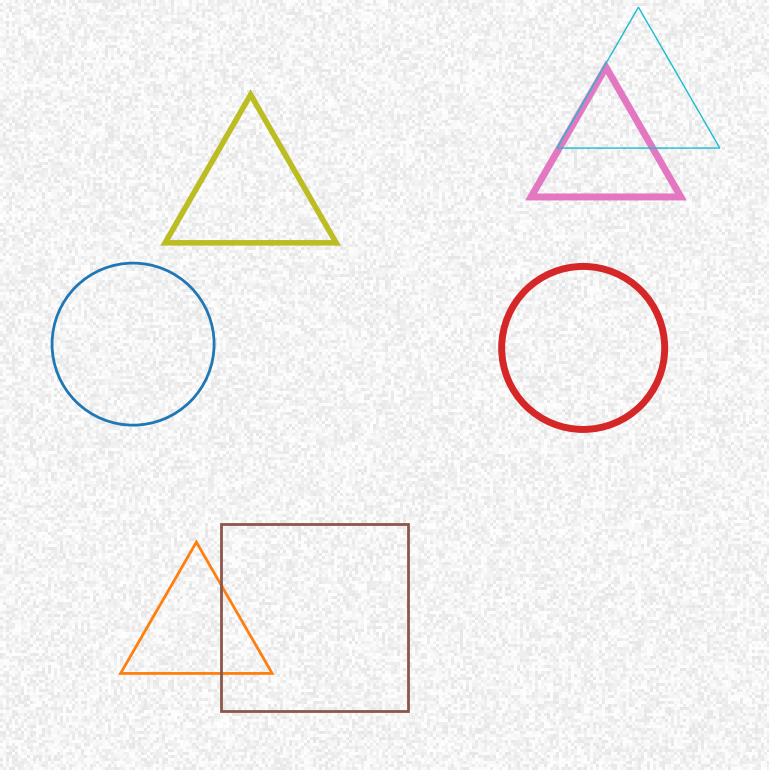[{"shape": "circle", "thickness": 1, "radius": 0.53, "center": [0.173, 0.553]}, {"shape": "triangle", "thickness": 1, "radius": 0.57, "center": [0.255, 0.182]}, {"shape": "circle", "thickness": 2.5, "radius": 0.53, "center": [0.757, 0.548]}, {"shape": "square", "thickness": 1, "radius": 0.61, "center": [0.408, 0.198]}, {"shape": "triangle", "thickness": 2.5, "radius": 0.56, "center": [0.787, 0.8]}, {"shape": "triangle", "thickness": 2, "radius": 0.64, "center": [0.325, 0.749]}, {"shape": "triangle", "thickness": 0.5, "radius": 0.61, "center": [0.829, 0.869]}]